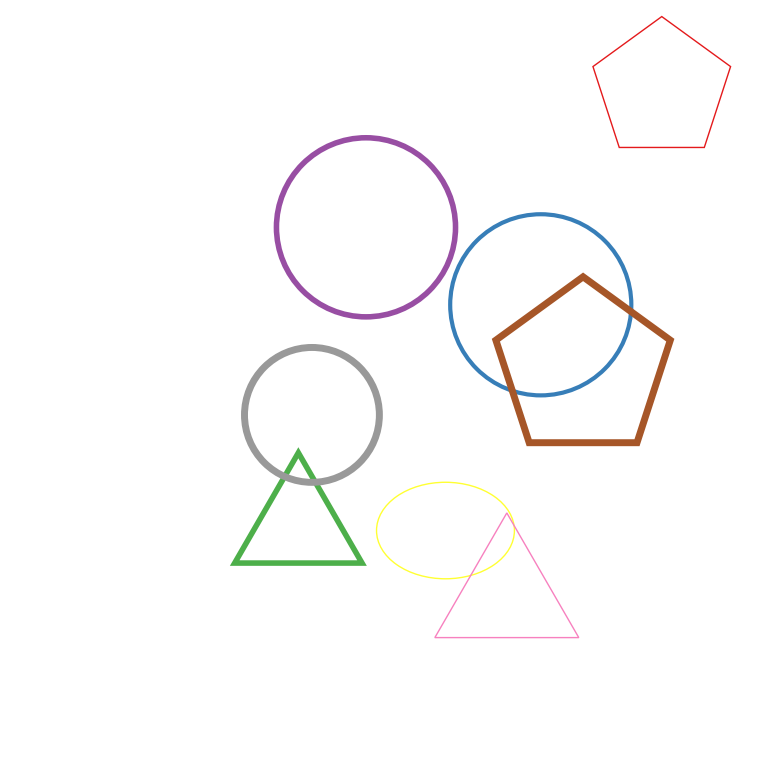[{"shape": "pentagon", "thickness": 0.5, "radius": 0.47, "center": [0.859, 0.885]}, {"shape": "circle", "thickness": 1.5, "radius": 0.59, "center": [0.702, 0.604]}, {"shape": "triangle", "thickness": 2, "radius": 0.48, "center": [0.387, 0.316]}, {"shape": "circle", "thickness": 2, "radius": 0.58, "center": [0.475, 0.705]}, {"shape": "oval", "thickness": 0.5, "radius": 0.45, "center": [0.579, 0.311]}, {"shape": "pentagon", "thickness": 2.5, "radius": 0.6, "center": [0.757, 0.521]}, {"shape": "triangle", "thickness": 0.5, "radius": 0.54, "center": [0.658, 0.226]}, {"shape": "circle", "thickness": 2.5, "radius": 0.44, "center": [0.405, 0.461]}]